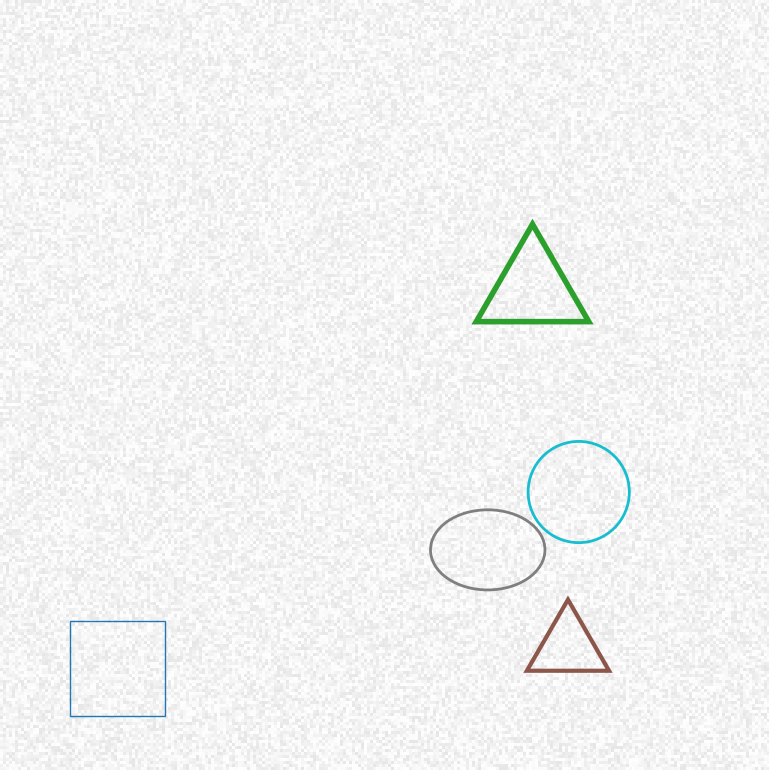[{"shape": "square", "thickness": 0.5, "radius": 0.31, "center": [0.153, 0.132]}, {"shape": "triangle", "thickness": 2, "radius": 0.42, "center": [0.692, 0.624]}, {"shape": "triangle", "thickness": 1.5, "radius": 0.31, "center": [0.738, 0.16]}, {"shape": "oval", "thickness": 1, "radius": 0.37, "center": [0.633, 0.286]}, {"shape": "circle", "thickness": 1, "radius": 0.33, "center": [0.752, 0.361]}]